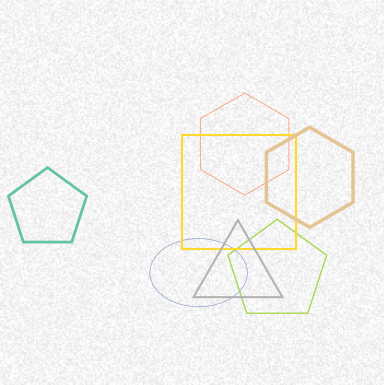[{"shape": "pentagon", "thickness": 2, "radius": 0.53, "center": [0.123, 0.458]}, {"shape": "hexagon", "thickness": 0.5, "radius": 0.66, "center": [0.636, 0.626]}, {"shape": "oval", "thickness": 0.5, "radius": 0.63, "center": [0.516, 0.292]}, {"shape": "pentagon", "thickness": 1, "radius": 0.67, "center": [0.72, 0.296]}, {"shape": "square", "thickness": 1.5, "radius": 0.74, "center": [0.622, 0.502]}, {"shape": "hexagon", "thickness": 2.5, "radius": 0.65, "center": [0.804, 0.539]}, {"shape": "triangle", "thickness": 1.5, "radius": 0.67, "center": [0.618, 0.295]}]